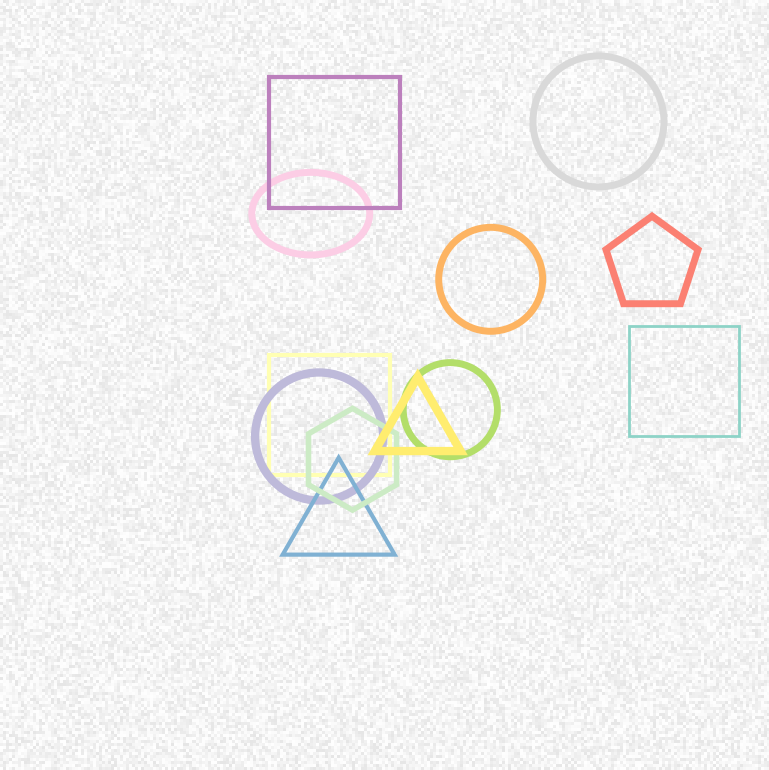[{"shape": "square", "thickness": 1, "radius": 0.36, "center": [0.889, 0.505]}, {"shape": "square", "thickness": 1.5, "radius": 0.39, "center": [0.428, 0.461]}, {"shape": "circle", "thickness": 3, "radius": 0.42, "center": [0.414, 0.433]}, {"shape": "pentagon", "thickness": 2.5, "radius": 0.31, "center": [0.847, 0.656]}, {"shape": "triangle", "thickness": 1.5, "radius": 0.42, "center": [0.44, 0.322]}, {"shape": "circle", "thickness": 2.5, "radius": 0.34, "center": [0.637, 0.637]}, {"shape": "circle", "thickness": 2.5, "radius": 0.31, "center": [0.585, 0.468]}, {"shape": "oval", "thickness": 2.5, "radius": 0.38, "center": [0.404, 0.723]}, {"shape": "circle", "thickness": 2.5, "radius": 0.43, "center": [0.777, 0.842]}, {"shape": "square", "thickness": 1.5, "radius": 0.42, "center": [0.435, 0.815]}, {"shape": "hexagon", "thickness": 2, "radius": 0.33, "center": [0.458, 0.404]}, {"shape": "triangle", "thickness": 3, "radius": 0.32, "center": [0.542, 0.446]}]